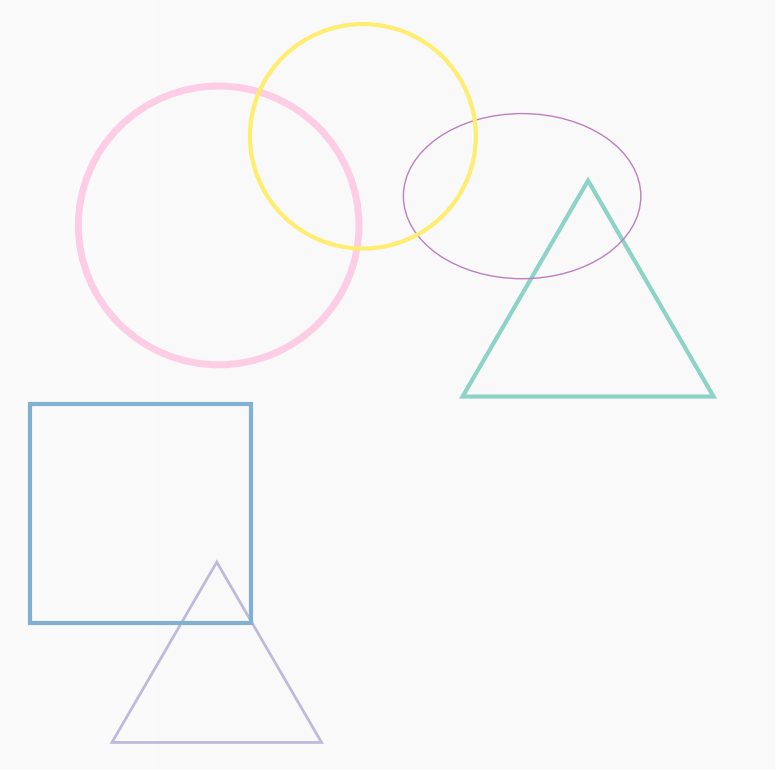[{"shape": "triangle", "thickness": 1.5, "radius": 0.93, "center": [0.759, 0.578]}, {"shape": "triangle", "thickness": 1, "radius": 0.78, "center": [0.28, 0.114]}, {"shape": "square", "thickness": 1.5, "radius": 0.71, "center": [0.181, 0.333]}, {"shape": "circle", "thickness": 2.5, "radius": 0.91, "center": [0.282, 0.707]}, {"shape": "oval", "thickness": 0.5, "radius": 0.77, "center": [0.674, 0.745]}, {"shape": "circle", "thickness": 1.5, "radius": 0.73, "center": [0.468, 0.823]}]